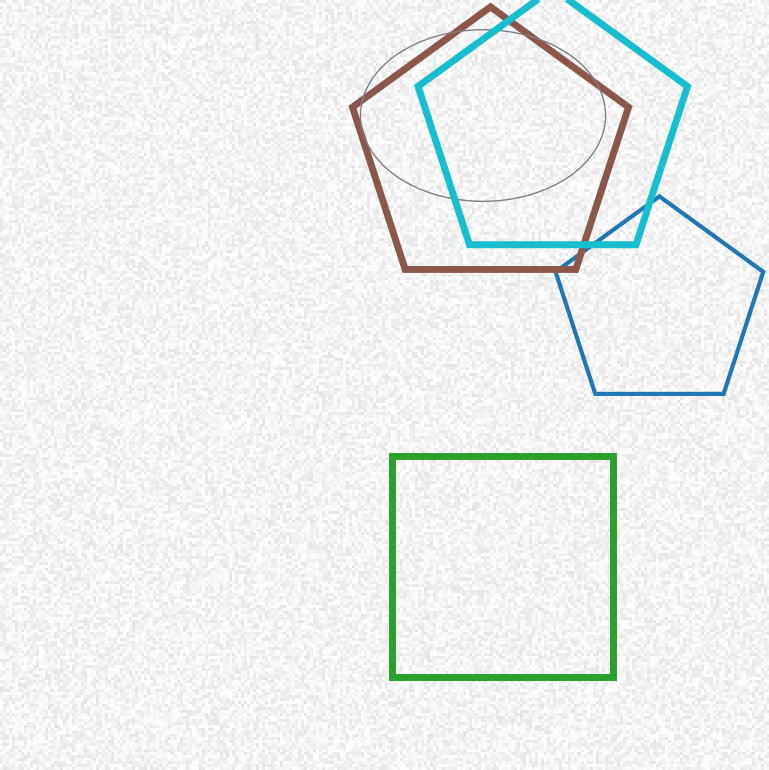[{"shape": "pentagon", "thickness": 1.5, "radius": 0.71, "center": [0.856, 0.603]}, {"shape": "square", "thickness": 2.5, "radius": 0.72, "center": [0.653, 0.265]}, {"shape": "pentagon", "thickness": 2.5, "radius": 0.94, "center": [0.637, 0.803]}, {"shape": "oval", "thickness": 0.5, "radius": 0.8, "center": [0.627, 0.85]}, {"shape": "pentagon", "thickness": 2.5, "radius": 0.92, "center": [0.718, 0.831]}]